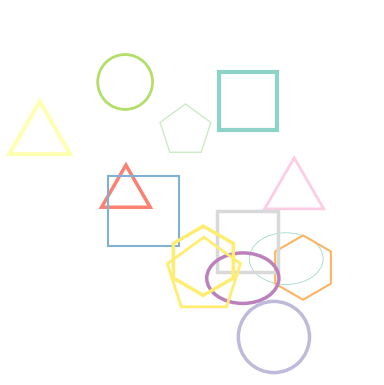[{"shape": "square", "thickness": 3, "radius": 0.38, "center": [0.644, 0.737]}, {"shape": "oval", "thickness": 0.5, "radius": 0.48, "center": [0.743, 0.328]}, {"shape": "triangle", "thickness": 3, "radius": 0.46, "center": [0.103, 0.645]}, {"shape": "circle", "thickness": 2.5, "radius": 0.46, "center": [0.711, 0.125]}, {"shape": "triangle", "thickness": 2.5, "radius": 0.36, "center": [0.327, 0.498]}, {"shape": "square", "thickness": 1.5, "radius": 0.46, "center": [0.373, 0.452]}, {"shape": "hexagon", "thickness": 1.5, "radius": 0.42, "center": [0.787, 0.305]}, {"shape": "circle", "thickness": 2, "radius": 0.36, "center": [0.325, 0.787]}, {"shape": "triangle", "thickness": 2, "radius": 0.44, "center": [0.764, 0.502]}, {"shape": "square", "thickness": 2.5, "radius": 0.4, "center": [0.643, 0.373]}, {"shape": "oval", "thickness": 2.5, "radius": 0.47, "center": [0.631, 0.277]}, {"shape": "pentagon", "thickness": 1, "radius": 0.35, "center": [0.482, 0.661]}, {"shape": "pentagon", "thickness": 2, "radius": 0.5, "center": [0.53, 0.284]}, {"shape": "hexagon", "thickness": 2.5, "radius": 0.45, "center": [0.528, 0.323]}]